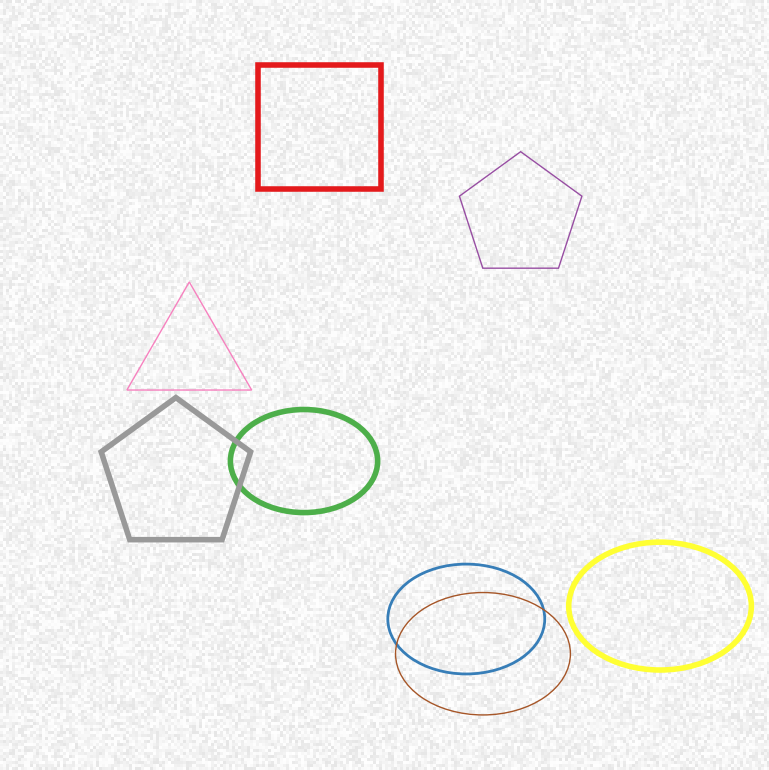[{"shape": "square", "thickness": 2, "radius": 0.4, "center": [0.415, 0.835]}, {"shape": "oval", "thickness": 1, "radius": 0.51, "center": [0.606, 0.196]}, {"shape": "oval", "thickness": 2, "radius": 0.48, "center": [0.395, 0.401]}, {"shape": "pentagon", "thickness": 0.5, "radius": 0.42, "center": [0.676, 0.719]}, {"shape": "oval", "thickness": 2, "radius": 0.59, "center": [0.857, 0.213]}, {"shape": "oval", "thickness": 0.5, "radius": 0.57, "center": [0.627, 0.151]}, {"shape": "triangle", "thickness": 0.5, "radius": 0.47, "center": [0.246, 0.54]}, {"shape": "pentagon", "thickness": 2, "radius": 0.51, "center": [0.228, 0.382]}]